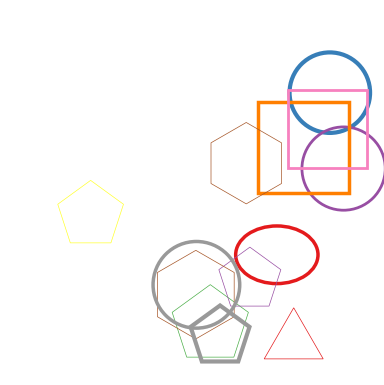[{"shape": "oval", "thickness": 2.5, "radius": 0.53, "center": [0.719, 0.338]}, {"shape": "triangle", "thickness": 0.5, "radius": 0.44, "center": [0.763, 0.112]}, {"shape": "circle", "thickness": 3, "radius": 0.52, "center": [0.857, 0.759]}, {"shape": "pentagon", "thickness": 0.5, "radius": 0.52, "center": [0.546, 0.157]}, {"shape": "circle", "thickness": 2, "radius": 0.54, "center": [0.892, 0.562]}, {"shape": "pentagon", "thickness": 0.5, "radius": 0.42, "center": [0.649, 0.273]}, {"shape": "square", "thickness": 2.5, "radius": 0.59, "center": [0.789, 0.616]}, {"shape": "pentagon", "thickness": 0.5, "radius": 0.45, "center": [0.235, 0.442]}, {"shape": "hexagon", "thickness": 0.5, "radius": 0.58, "center": [0.509, 0.235]}, {"shape": "hexagon", "thickness": 0.5, "radius": 0.53, "center": [0.64, 0.576]}, {"shape": "square", "thickness": 2, "radius": 0.51, "center": [0.851, 0.665]}, {"shape": "pentagon", "thickness": 3, "radius": 0.4, "center": [0.572, 0.126]}, {"shape": "circle", "thickness": 2.5, "radius": 0.56, "center": [0.51, 0.26]}]